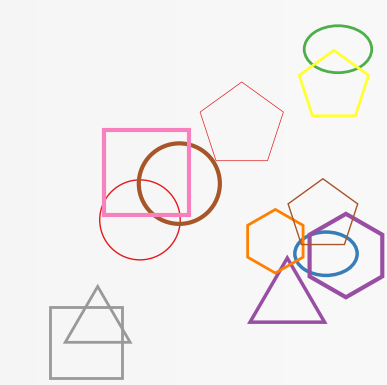[{"shape": "circle", "thickness": 1, "radius": 0.52, "center": [0.361, 0.429]}, {"shape": "pentagon", "thickness": 0.5, "radius": 0.57, "center": [0.624, 0.674]}, {"shape": "oval", "thickness": 2.5, "radius": 0.4, "center": [0.841, 0.341]}, {"shape": "oval", "thickness": 2, "radius": 0.44, "center": [0.872, 0.872]}, {"shape": "triangle", "thickness": 2.5, "radius": 0.56, "center": [0.741, 0.219]}, {"shape": "hexagon", "thickness": 3, "radius": 0.54, "center": [0.893, 0.336]}, {"shape": "hexagon", "thickness": 2, "radius": 0.41, "center": [0.711, 0.373]}, {"shape": "pentagon", "thickness": 2, "radius": 0.47, "center": [0.862, 0.775]}, {"shape": "circle", "thickness": 3, "radius": 0.52, "center": [0.463, 0.523]}, {"shape": "pentagon", "thickness": 1, "radius": 0.47, "center": [0.833, 0.441]}, {"shape": "square", "thickness": 3, "radius": 0.55, "center": [0.378, 0.551]}, {"shape": "triangle", "thickness": 2, "radius": 0.48, "center": [0.252, 0.159]}, {"shape": "square", "thickness": 2, "radius": 0.46, "center": [0.221, 0.111]}]